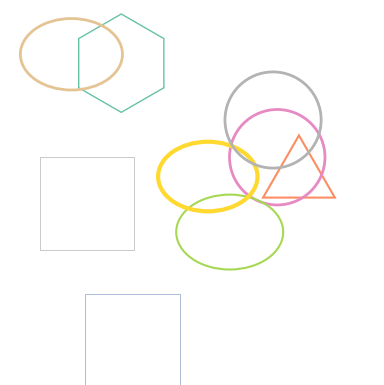[{"shape": "hexagon", "thickness": 1, "radius": 0.64, "center": [0.315, 0.836]}, {"shape": "triangle", "thickness": 1.5, "radius": 0.54, "center": [0.777, 0.541]}, {"shape": "square", "thickness": 0.5, "radius": 0.62, "center": [0.345, 0.114]}, {"shape": "circle", "thickness": 2, "radius": 0.62, "center": [0.72, 0.592]}, {"shape": "oval", "thickness": 1.5, "radius": 0.69, "center": [0.597, 0.397]}, {"shape": "oval", "thickness": 3, "radius": 0.65, "center": [0.54, 0.542]}, {"shape": "oval", "thickness": 2, "radius": 0.66, "center": [0.186, 0.859]}, {"shape": "circle", "thickness": 2, "radius": 0.62, "center": [0.709, 0.688]}, {"shape": "square", "thickness": 0.5, "radius": 0.61, "center": [0.226, 0.471]}]